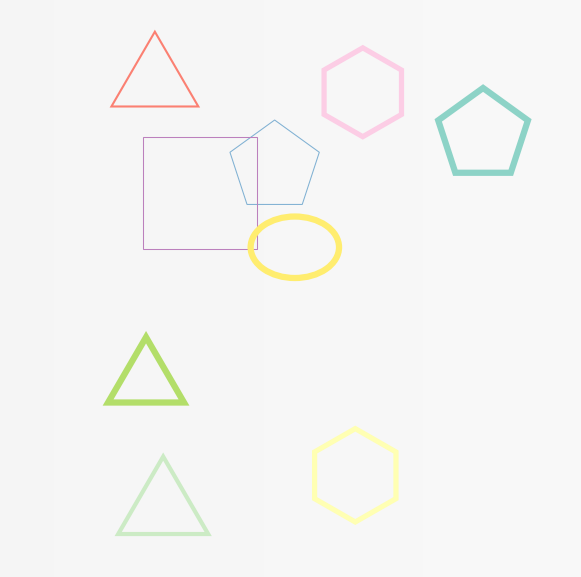[{"shape": "pentagon", "thickness": 3, "radius": 0.41, "center": [0.831, 0.766]}, {"shape": "hexagon", "thickness": 2.5, "radius": 0.4, "center": [0.611, 0.176]}, {"shape": "triangle", "thickness": 1, "radius": 0.43, "center": [0.266, 0.858]}, {"shape": "pentagon", "thickness": 0.5, "radius": 0.4, "center": [0.472, 0.71]}, {"shape": "triangle", "thickness": 3, "radius": 0.38, "center": [0.251, 0.34]}, {"shape": "hexagon", "thickness": 2.5, "radius": 0.38, "center": [0.624, 0.839]}, {"shape": "square", "thickness": 0.5, "radius": 0.49, "center": [0.344, 0.665]}, {"shape": "triangle", "thickness": 2, "radius": 0.45, "center": [0.281, 0.119]}, {"shape": "oval", "thickness": 3, "radius": 0.38, "center": [0.507, 0.571]}]